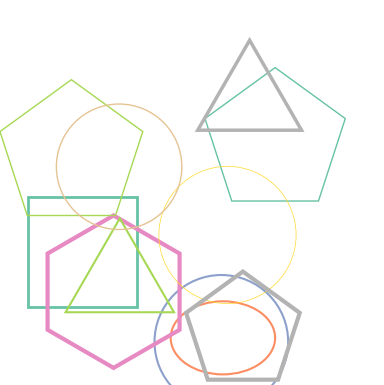[{"shape": "pentagon", "thickness": 1, "radius": 0.96, "center": [0.715, 0.633]}, {"shape": "square", "thickness": 2, "radius": 0.71, "center": [0.214, 0.345]}, {"shape": "oval", "thickness": 1.5, "radius": 0.68, "center": [0.579, 0.122]}, {"shape": "circle", "thickness": 1.5, "radius": 0.87, "center": [0.575, 0.112]}, {"shape": "hexagon", "thickness": 3, "radius": 0.99, "center": [0.295, 0.242]}, {"shape": "pentagon", "thickness": 1, "radius": 0.97, "center": [0.185, 0.598]}, {"shape": "triangle", "thickness": 1.5, "radius": 0.81, "center": [0.311, 0.27]}, {"shape": "circle", "thickness": 0.5, "radius": 0.89, "center": [0.591, 0.39]}, {"shape": "circle", "thickness": 1, "radius": 0.81, "center": [0.309, 0.567]}, {"shape": "triangle", "thickness": 2.5, "radius": 0.78, "center": [0.648, 0.74]}, {"shape": "pentagon", "thickness": 3, "radius": 0.78, "center": [0.631, 0.139]}]